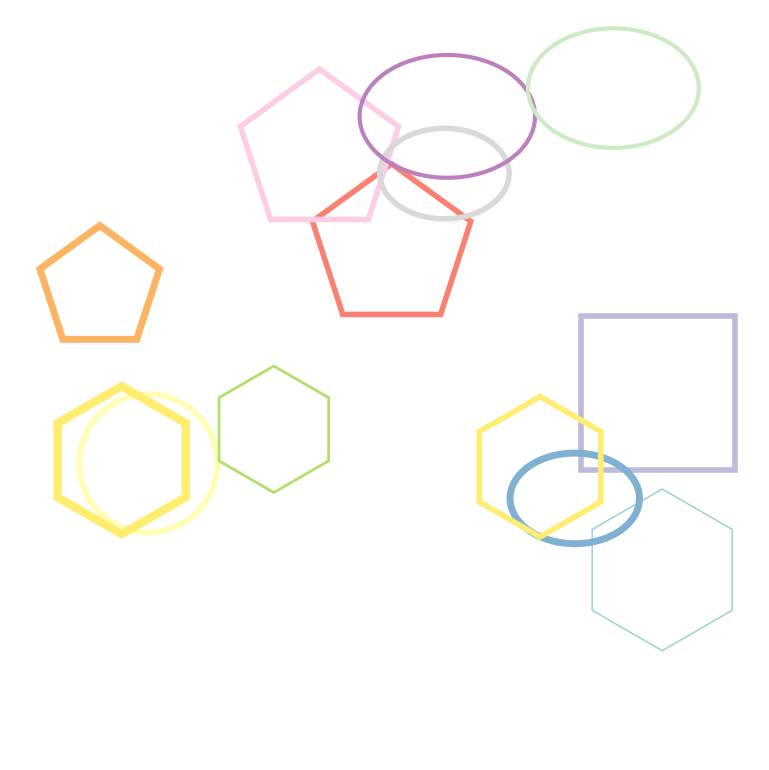[{"shape": "hexagon", "thickness": 0.5, "radius": 0.53, "center": [0.86, 0.26]}, {"shape": "circle", "thickness": 2, "radius": 0.45, "center": [0.193, 0.398]}, {"shape": "square", "thickness": 2, "radius": 0.5, "center": [0.854, 0.49]}, {"shape": "pentagon", "thickness": 2, "radius": 0.54, "center": [0.509, 0.679]}, {"shape": "oval", "thickness": 2.5, "radius": 0.42, "center": [0.746, 0.353]}, {"shape": "pentagon", "thickness": 2.5, "radius": 0.41, "center": [0.13, 0.625]}, {"shape": "hexagon", "thickness": 1, "radius": 0.41, "center": [0.356, 0.442]}, {"shape": "pentagon", "thickness": 2, "radius": 0.54, "center": [0.415, 0.802]}, {"shape": "oval", "thickness": 2, "radius": 0.42, "center": [0.577, 0.775]}, {"shape": "oval", "thickness": 1.5, "radius": 0.57, "center": [0.581, 0.849]}, {"shape": "oval", "thickness": 1.5, "radius": 0.55, "center": [0.797, 0.886]}, {"shape": "hexagon", "thickness": 3, "radius": 0.48, "center": [0.158, 0.402]}, {"shape": "hexagon", "thickness": 2, "radius": 0.46, "center": [0.701, 0.394]}]